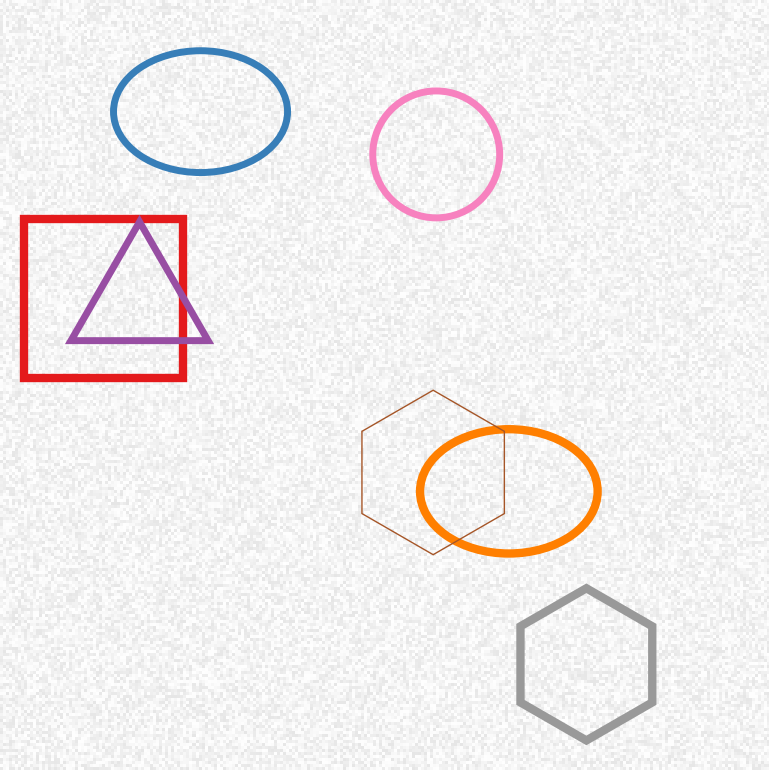[{"shape": "square", "thickness": 3, "radius": 0.52, "center": [0.134, 0.612]}, {"shape": "oval", "thickness": 2.5, "radius": 0.57, "center": [0.26, 0.855]}, {"shape": "triangle", "thickness": 2.5, "radius": 0.51, "center": [0.181, 0.609]}, {"shape": "oval", "thickness": 3, "radius": 0.58, "center": [0.661, 0.362]}, {"shape": "hexagon", "thickness": 0.5, "radius": 0.53, "center": [0.563, 0.386]}, {"shape": "circle", "thickness": 2.5, "radius": 0.41, "center": [0.567, 0.799]}, {"shape": "hexagon", "thickness": 3, "radius": 0.49, "center": [0.762, 0.137]}]